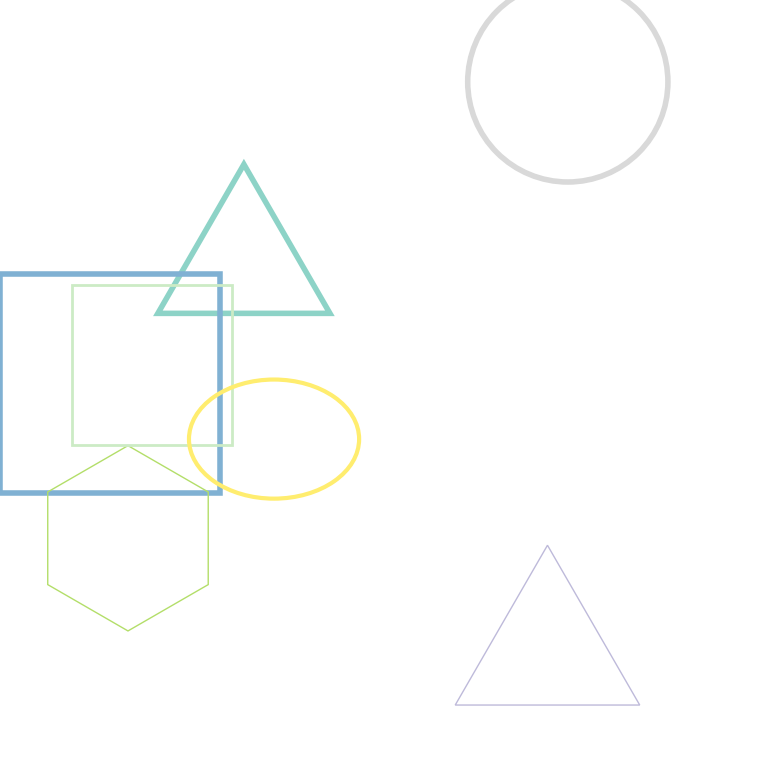[{"shape": "triangle", "thickness": 2, "radius": 0.64, "center": [0.317, 0.658]}, {"shape": "triangle", "thickness": 0.5, "radius": 0.69, "center": [0.711, 0.154]}, {"shape": "square", "thickness": 2, "radius": 0.71, "center": [0.143, 0.502]}, {"shape": "hexagon", "thickness": 0.5, "radius": 0.6, "center": [0.166, 0.301]}, {"shape": "circle", "thickness": 2, "radius": 0.65, "center": [0.737, 0.894]}, {"shape": "square", "thickness": 1, "radius": 0.52, "center": [0.198, 0.526]}, {"shape": "oval", "thickness": 1.5, "radius": 0.55, "center": [0.356, 0.43]}]